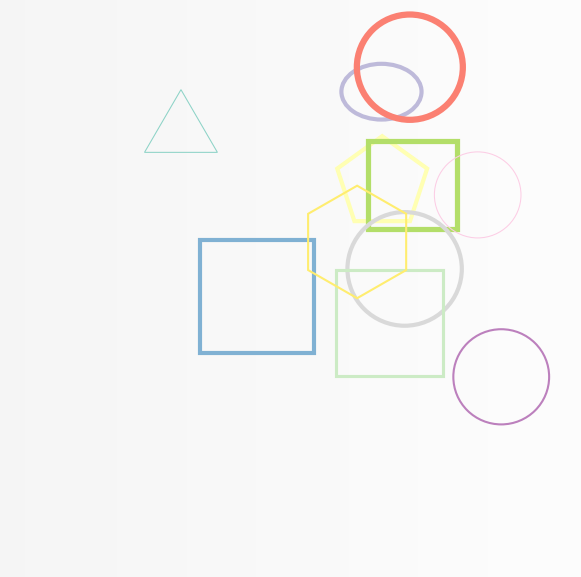[{"shape": "triangle", "thickness": 0.5, "radius": 0.36, "center": [0.311, 0.772]}, {"shape": "pentagon", "thickness": 2, "radius": 0.41, "center": [0.658, 0.682]}, {"shape": "oval", "thickness": 2, "radius": 0.34, "center": [0.656, 0.84]}, {"shape": "circle", "thickness": 3, "radius": 0.46, "center": [0.705, 0.883]}, {"shape": "square", "thickness": 2, "radius": 0.49, "center": [0.442, 0.486]}, {"shape": "square", "thickness": 2.5, "radius": 0.38, "center": [0.71, 0.679]}, {"shape": "circle", "thickness": 0.5, "radius": 0.37, "center": [0.822, 0.662]}, {"shape": "circle", "thickness": 2, "radius": 0.49, "center": [0.696, 0.533]}, {"shape": "circle", "thickness": 1, "radius": 0.41, "center": [0.862, 0.347]}, {"shape": "square", "thickness": 1.5, "radius": 0.46, "center": [0.67, 0.439]}, {"shape": "hexagon", "thickness": 1, "radius": 0.49, "center": [0.614, 0.58]}]